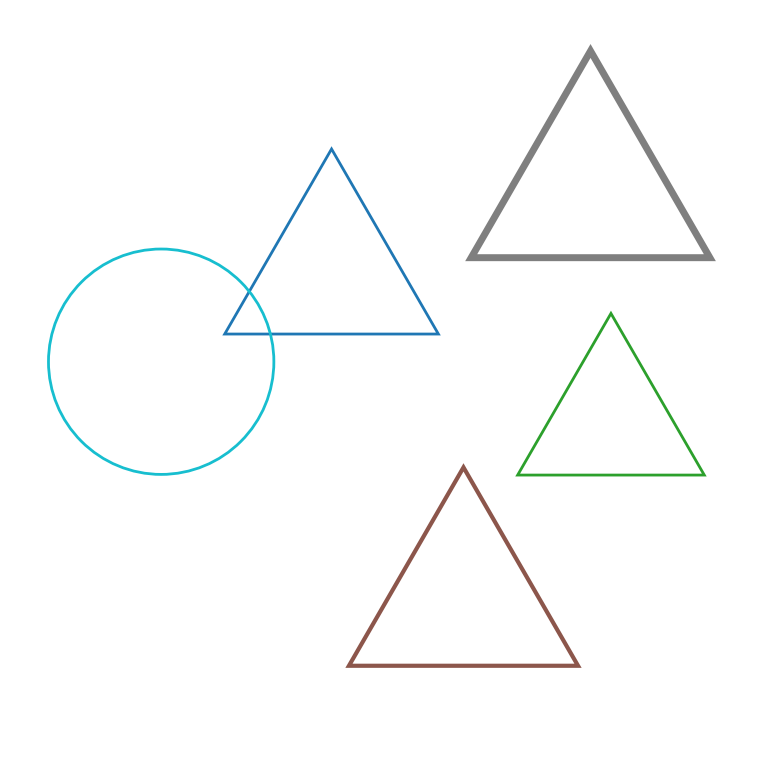[{"shape": "triangle", "thickness": 1, "radius": 0.8, "center": [0.431, 0.646]}, {"shape": "triangle", "thickness": 1, "radius": 0.7, "center": [0.793, 0.453]}, {"shape": "triangle", "thickness": 1.5, "radius": 0.86, "center": [0.602, 0.221]}, {"shape": "triangle", "thickness": 2.5, "radius": 0.89, "center": [0.767, 0.755]}, {"shape": "circle", "thickness": 1, "radius": 0.73, "center": [0.209, 0.53]}]